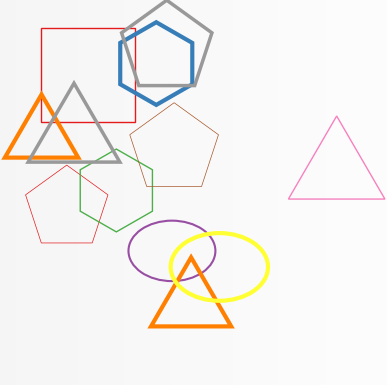[{"shape": "square", "thickness": 1, "radius": 0.61, "center": [0.226, 0.805]}, {"shape": "pentagon", "thickness": 0.5, "radius": 0.56, "center": [0.172, 0.459]}, {"shape": "hexagon", "thickness": 3, "radius": 0.54, "center": [0.403, 0.835]}, {"shape": "hexagon", "thickness": 1, "radius": 0.54, "center": [0.3, 0.505]}, {"shape": "oval", "thickness": 1.5, "radius": 0.56, "center": [0.444, 0.348]}, {"shape": "triangle", "thickness": 3, "radius": 0.55, "center": [0.107, 0.645]}, {"shape": "triangle", "thickness": 3, "radius": 0.6, "center": [0.493, 0.212]}, {"shape": "oval", "thickness": 3, "radius": 0.63, "center": [0.566, 0.307]}, {"shape": "pentagon", "thickness": 0.5, "radius": 0.6, "center": [0.449, 0.613]}, {"shape": "triangle", "thickness": 1, "radius": 0.72, "center": [0.869, 0.555]}, {"shape": "pentagon", "thickness": 2.5, "radius": 0.61, "center": [0.43, 0.877]}, {"shape": "triangle", "thickness": 2.5, "radius": 0.68, "center": [0.191, 0.647]}]